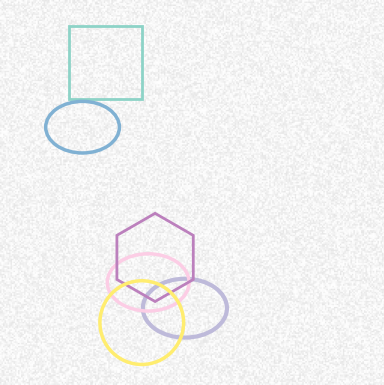[{"shape": "square", "thickness": 2, "radius": 0.47, "center": [0.273, 0.837]}, {"shape": "oval", "thickness": 3, "radius": 0.55, "center": [0.48, 0.2]}, {"shape": "oval", "thickness": 2.5, "radius": 0.48, "center": [0.214, 0.67]}, {"shape": "oval", "thickness": 2.5, "radius": 0.53, "center": [0.385, 0.266]}, {"shape": "hexagon", "thickness": 2, "radius": 0.57, "center": [0.403, 0.331]}, {"shape": "circle", "thickness": 2.5, "radius": 0.54, "center": [0.368, 0.162]}]